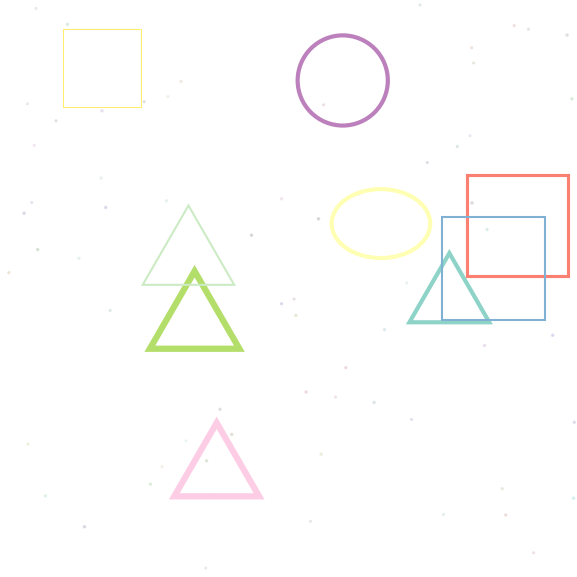[{"shape": "triangle", "thickness": 2, "radius": 0.4, "center": [0.778, 0.481]}, {"shape": "oval", "thickness": 2, "radius": 0.43, "center": [0.66, 0.612]}, {"shape": "square", "thickness": 1.5, "radius": 0.44, "center": [0.897, 0.609]}, {"shape": "square", "thickness": 1, "radius": 0.44, "center": [0.854, 0.534]}, {"shape": "triangle", "thickness": 3, "radius": 0.45, "center": [0.337, 0.44]}, {"shape": "triangle", "thickness": 3, "radius": 0.42, "center": [0.375, 0.182]}, {"shape": "circle", "thickness": 2, "radius": 0.39, "center": [0.593, 0.86]}, {"shape": "triangle", "thickness": 1, "radius": 0.46, "center": [0.326, 0.552]}, {"shape": "square", "thickness": 0.5, "radius": 0.34, "center": [0.176, 0.881]}]